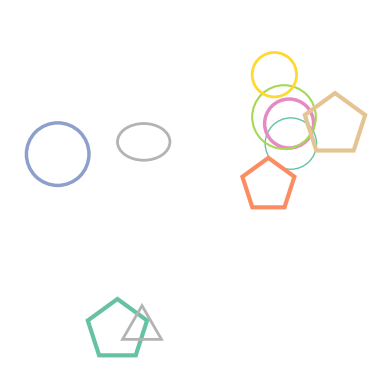[{"shape": "pentagon", "thickness": 3, "radius": 0.4, "center": [0.305, 0.143]}, {"shape": "circle", "thickness": 1, "radius": 0.33, "center": [0.755, 0.627]}, {"shape": "pentagon", "thickness": 3, "radius": 0.36, "center": [0.697, 0.519]}, {"shape": "circle", "thickness": 2.5, "radius": 0.41, "center": [0.15, 0.6]}, {"shape": "circle", "thickness": 2.5, "radius": 0.32, "center": [0.751, 0.679]}, {"shape": "circle", "thickness": 1.5, "radius": 0.41, "center": [0.738, 0.696]}, {"shape": "circle", "thickness": 2, "radius": 0.29, "center": [0.713, 0.806]}, {"shape": "pentagon", "thickness": 3, "radius": 0.41, "center": [0.87, 0.676]}, {"shape": "oval", "thickness": 2, "radius": 0.34, "center": [0.373, 0.631]}, {"shape": "triangle", "thickness": 2, "radius": 0.29, "center": [0.369, 0.148]}]